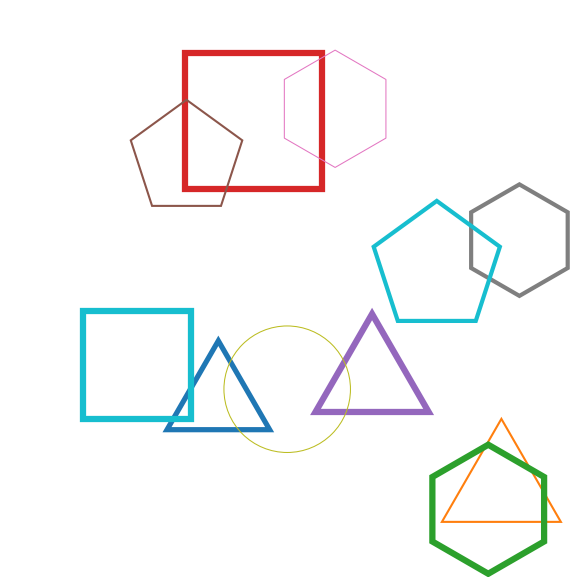[{"shape": "triangle", "thickness": 2.5, "radius": 0.51, "center": [0.378, 0.306]}, {"shape": "triangle", "thickness": 1, "radius": 0.59, "center": [0.868, 0.155]}, {"shape": "hexagon", "thickness": 3, "radius": 0.56, "center": [0.845, 0.117]}, {"shape": "square", "thickness": 3, "radius": 0.59, "center": [0.439, 0.79]}, {"shape": "triangle", "thickness": 3, "radius": 0.57, "center": [0.644, 0.342]}, {"shape": "pentagon", "thickness": 1, "radius": 0.51, "center": [0.323, 0.725]}, {"shape": "hexagon", "thickness": 0.5, "radius": 0.51, "center": [0.58, 0.811]}, {"shape": "hexagon", "thickness": 2, "radius": 0.48, "center": [0.899, 0.583]}, {"shape": "circle", "thickness": 0.5, "radius": 0.55, "center": [0.497, 0.325]}, {"shape": "pentagon", "thickness": 2, "radius": 0.57, "center": [0.756, 0.536]}, {"shape": "square", "thickness": 3, "radius": 0.47, "center": [0.237, 0.367]}]